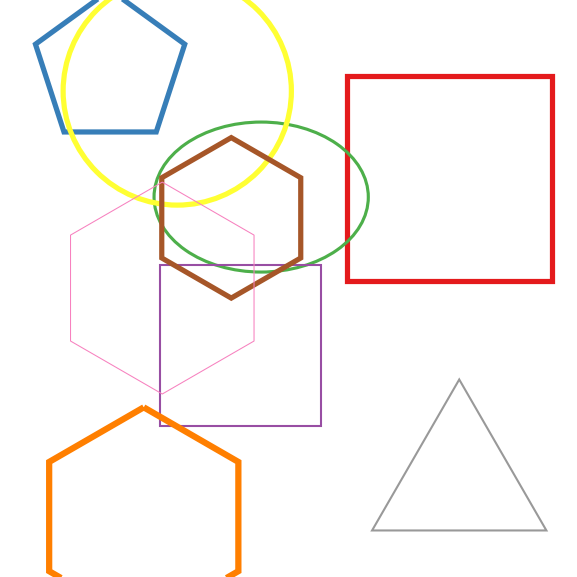[{"shape": "square", "thickness": 2.5, "radius": 0.89, "center": [0.779, 0.69]}, {"shape": "pentagon", "thickness": 2.5, "radius": 0.68, "center": [0.191, 0.881]}, {"shape": "oval", "thickness": 1.5, "radius": 0.93, "center": [0.452, 0.658]}, {"shape": "square", "thickness": 1, "radius": 0.7, "center": [0.416, 0.4]}, {"shape": "hexagon", "thickness": 3, "radius": 0.95, "center": [0.249, 0.105]}, {"shape": "circle", "thickness": 2.5, "radius": 0.99, "center": [0.307, 0.842]}, {"shape": "hexagon", "thickness": 2.5, "radius": 0.69, "center": [0.4, 0.622]}, {"shape": "hexagon", "thickness": 0.5, "radius": 0.92, "center": [0.281, 0.5]}, {"shape": "triangle", "thickness": 1, "radius": 0.87, "center": [0.795, 0.168]}]